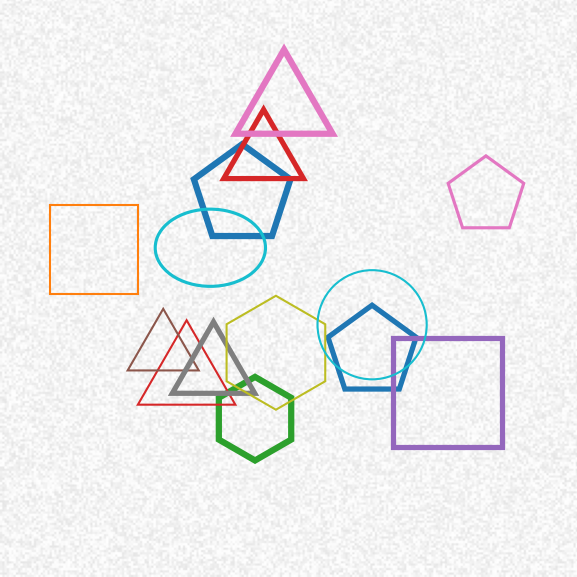[{"shape": "pentagon", "thickness": 2.5, "radius": 0.4, "center": [0.644, 0.39]}, {"shape": "pentagon", "thickness": 3, "radius": 0.44, "center": [0.419, 0.662]}, {"shape": "square", "thickness": 1, "radius": 0.38, "center": [0.163, 0.567]}, {"shape": "hexagon", "thickness": 3, "radius": 0.36, "center": [0.442, 0.274]}, {"shape": "triangle", "thickness": 1, "radius": 0.49, "center": [0.323, 0.347]}, {"shape": "triangle", "thickness": 2.5, "radius": 0.4, "center": [0.456, 0.73]}, {"shape": "square", "thickness": 2.5, "radius": 0.47, "center": [0.775, 0.32]}, {"shape": "triangle", "thickness": 1, "radius": 0.36, "center": [0.283, 0.393]}, {"shape": "triangle", "thickness": 3, "radius": 0.49, "center": [0.492, 0.816]}, {"shape": "pentagon", "thickness": 1.5, "radius": 0.34, "center": [0.841, 0.66]}, {"shape": "triangle", "thickness": 2.5, "radius": 0.41, "center": [0.37, 0.359]}, {"shape": "hexagon", "thickness": 1, "radius": 0.49, "center": [0.478, 0.388]}, {"shape": "oval", "thickness": 1.5, "radius": 0.48, "center": [0.364, 0.57]}, {"shape": "circle", "thickness": 1, "radius": 0.47, "center": [0.644, 0.437]}]